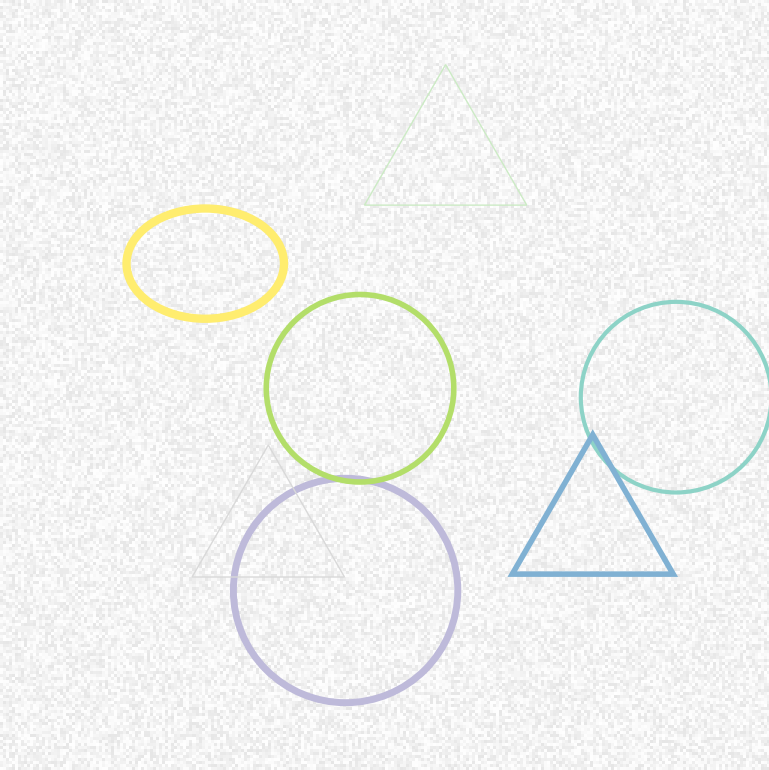[{"shape": "circle", "thickness": 1.5, "radius": 0.62, "center": [0.878, 0.484]}, {"shape": "circle", "thickness": 2.5, "radius": 0.73, "center": [0.449, 0.233]}, {"shape": "triangle", "thickness": 2, "radius": 0.6, "center": [0.77, 0.315]}, {"shape": "circle", "thickness": 2, "radius": 0.61, "center": [0.468, 0.496]}, {"shape": "triangle", "thickness": 0.5, "radius": 0.57, "center": [0.348, 0.308]}, {"shape": "triangle", "thickness": 0.5, "radius": 0.61, "center": [0.579, 0.794]}, {"shape": "oval", "thickness": 3, "radius": 0.51, "center": [0.267, 0.658]}]